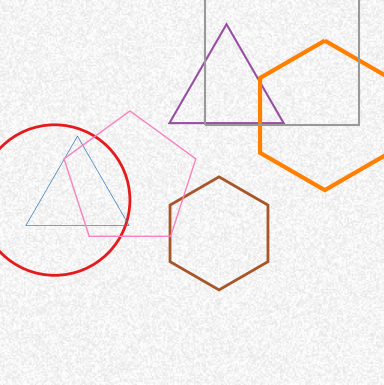[{"shape": "circle", "thickness": 2, "radius": 0.98, "center": [0.142, 0.48]}, {"shape": "triangle", "thickness": 0.5, "radius": 0.77, "center": [0.201, 0.491]}, {"shape": "triangle", "thickness": 1.5, "radius": 0.86, "center": [0.588, 0.766]}, {"shape": "hexagon", "thickness": 3, "radius": 0.97, "center": [0.844, 0.7]}, {"shape": "hexagon", "thickness": 2, "radius": 0.73, "center": [0.569, 0.394]}, {"shape": "pentagon", "thickness": 1, "radius": 0.9, "center": [0.337, 0.532]}, {"shape": "square", "thickness": 1.5, "radius": 1.0, "center": [0.732, 0.874]}]